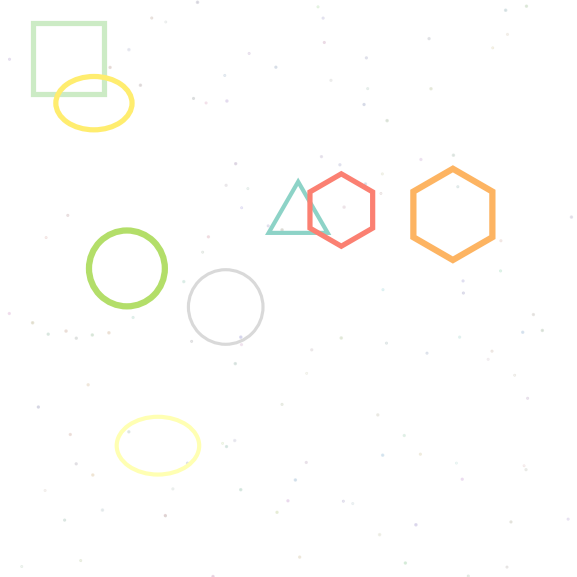[{"shape": "triangle", "thickness": 2, "radius": 0.3, "center": [0.516, 0.625]}, {"shape": "oval", "thickness": 2, "radius": 0.36, "center": [0.273, 0.227]}, {"shape": "hexagon", "thickness": 2.5, "radius": 0.31, "center": [0.591, 0.635]}, {"shape": "hexagon", "thickness": 3, "radius": 0.39, "center": [0.784, 0.628]}, {"shape": "circle", "thickness": 3, "radius": 0.33, "center": [0.22, 0.534]}, {"shape": "circle", "thickness": 1.5, "radius": 0.32, "center": [0.391, 0.468]}, {"shape": "square", "thickness": 2.5, "radius": 0.31, "center": [0.119, 0.898]}, {"shape": "oval", "thickness": 2.5, "radius": 0.33, "center": [0.163, 0.821]}]